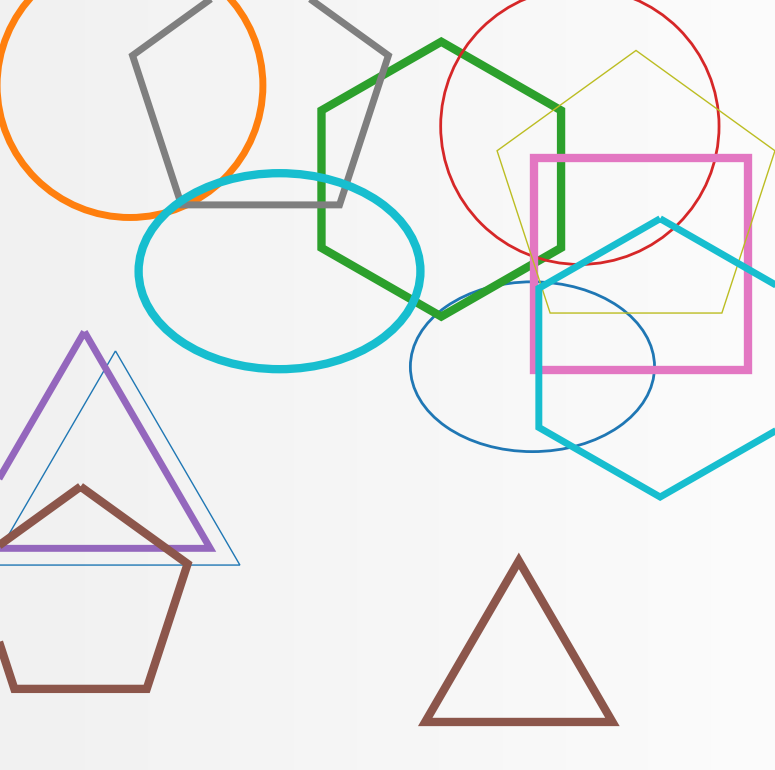[{"shape": "oval", "thickness": 1, "radius": 0.79, "center": [0.687, 0.524]}, {"shape": "triangle", "thickness": 0.5, "radius": 0.93, "center": [0.149, 0.359]}, {"shape": "circle", "thickness": 2.5, "radius": 0.86, "center": [0.168, 0.889]}, {"shape": "hexagon", "thickness": 3, "radius": 0.89, "center": [0.569, 0.767]}, {"shape": "circle", "thickness": 1, "radius": 0.9, "center": [0.748, 0.836]}, {"shape": "triangle", "thickness": 2.5, "radius": 0.94, "center": [0.109, 0.382]}, {"shape": "triangle", "thickness": 3, "radius": 0.7, "center": [0.669, 0.132]}, {"shape": "pentagon", "thickness": 3, "radius": 0.73, "center": [0.104, 0.223]}, {"shape": "square", "thickness": 3, "radius": 0.69, "center": [0.827, 0.657]}, {"shape": "pentagon", "thickness": 2.5, "radius": 0.87, "center": [0.336, 0.874]}, {"shape": "pentagon", "thickness": 0.5, "radius": 0.94, "center": [0.821, 0.746]}, {"shape": "hexagon", "thickness": 2.5, "radius": 0.9, "center": [0.852, 0.535]}, {"shape": "oval", "thickness": 3, "radius": 0.91, "center": [0.361, 0.648]}]